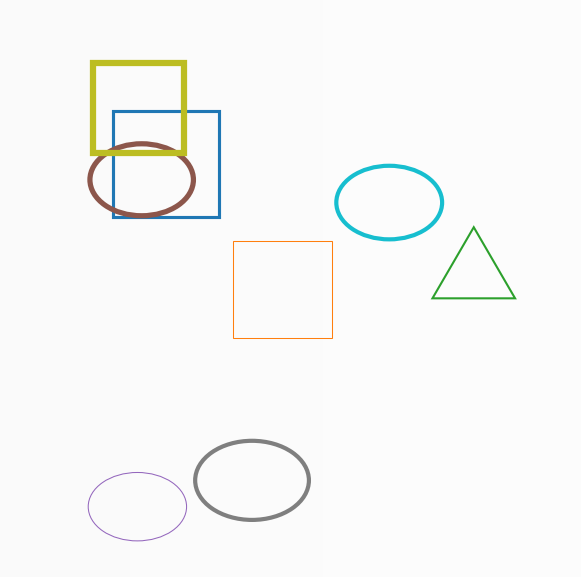[{"shape": "square", "thickness": 1.5, "radius": 0.46, "center": [0.286, 0.715]}, {"shape": "square", "thickness": 0.5, "radius": 0.42, "center": [0.486, 0.497]}, {"shape": "triangle", "thickness": 1, "radius": 0.41, "center": [0.815, 0.524]}, {"shape": "oval", "thickness": 0.5, "radius": 0.42, "center": [0.236, 0.122]}, {"shape": "oval", "thickness": 2.5, "radius": 0.45, "center": [0.244, 0.688]}, {"shape": "oval", "thickness": 2, "radius": 0.49, "center": [0.434, 0.167]}, {"shape": "square", "thickness": 3, "radius": 0.39, "center": [0.238, 0.812]}, {"shape": "oval", "thickness": 2, "radius": 0.46, "center": [0.67, 0.648]}]